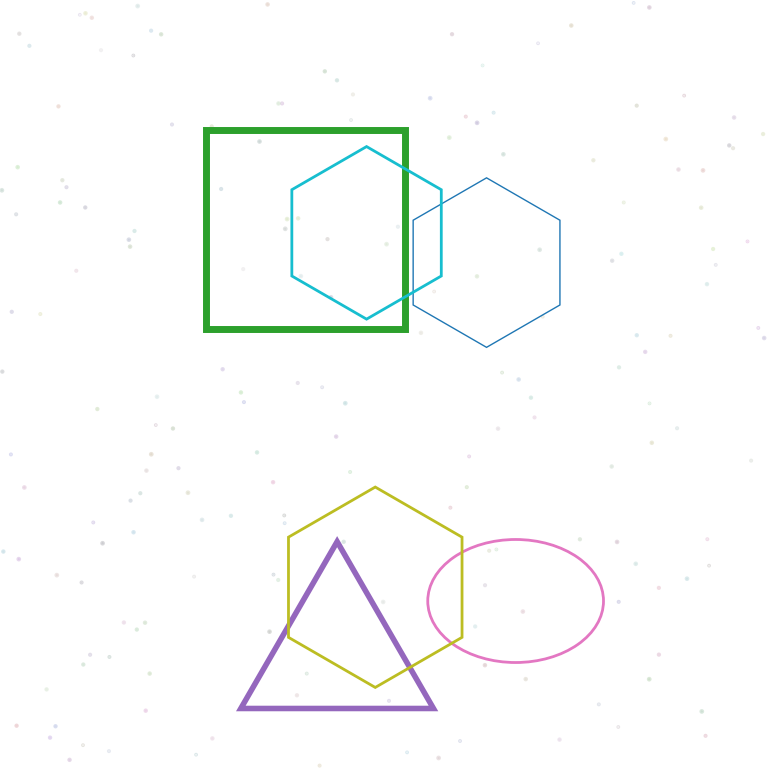[{"shape": "hexagon", "thickness": 0.5, "radius": 0.55, "center": [0.632, 0.659]}, {"shape": "square", "thickness": 2.5, "radius": 0.65, "center": [0.396, 0.702]}, {"shape": "triangle", "thickness": 2, "radius": 0.72, "center": [0.438, 0.152]}, {"shape": "oval", "thickness": 1, "radius": 0.57, "center": [0.67, 0.219]}, {"shape": "hexagon", "thickness": 1, "radius": 0.65, "center": [0.487, 0.237]}, {"shape": "hexagon", "thickness": 1, "radius": 0.56, "center": [0.476, 0.698]}]